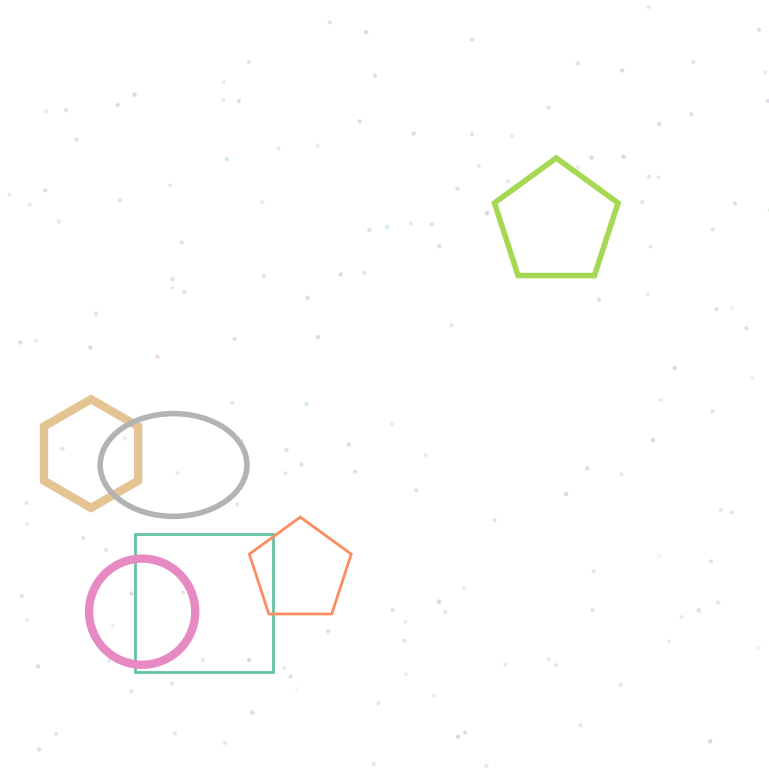[{"shape": "square", "thickness": 1, "radius": 0.45, "center": [0.265, 0.217]}, {"shape": "pentagon", "thickness": 1, "radius": 0.35, "center": [0.39, 0.259]}, {"shape": "circle", "thickness": 3, "radius": 0.34, "center": [0.185, 0.206]}, {"shape": "pentagon", "thickness": 2, "radius": 0.42, "center": [0.722, 0.71]}, {"shape": "hexagon", "thickness": 3, "radius": 0.35, "center": [0.118, 0.411]}, {"shape": "oval", "thickness": 2, "radius": 0.48, "center": [0.225, 0.396]}]